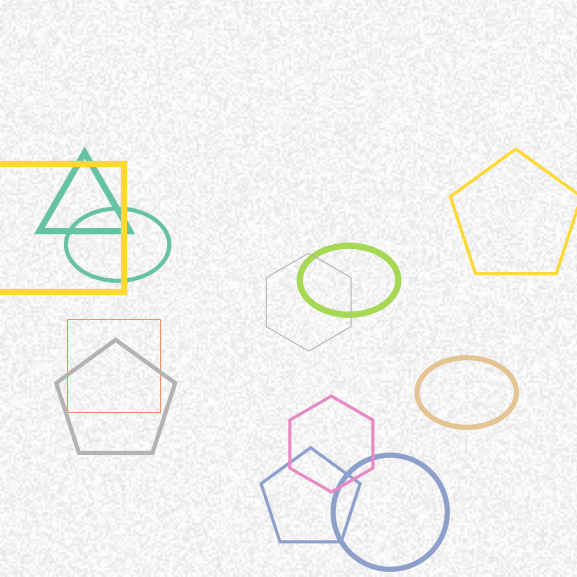[{"shape": "triangle", "thickness": 3, "radius": 0.45, "center": [0.147, 0.644]}, {"shape": "oval", "thickness": 2, "radius": 0.45, "center": [0.204, 0.575]}, {"shape": "square", "thickness": 0.5, "radius": 0.4, "center": [0.197, 0.366]}, {"shape": "circle", "thickness": 2.5, "radius": 0.49, "center": [0.676, 0.112]}, {"shape": "pentagon", "thickness": 1.5, "radius": 0.45, "center": [0.538, 0.134]}, {"shape": "hexagon", "thickness": 1.5, "radius": 0.42, "center": [0.574, 0.23]}, {"shape": "oval", "thickness": 3, "radius": 0.43, "center": [0.604, 0.514]}, {"shape": "square", "thickness": 3, "radius": 0.55, "center": [0.104, 0.605]}, {"shape": "pentagon", "thickness": 1.5, "radius": 0.6, "center": [0.893, 0.622]}, {"shape": "oval", "thickness": 2.5, "radius": 0.43, "center": [0.808, 0.319]}, {"shape": "hexagon", "thickness": 0.5, "radius": 0.42, "center": [0.534, 0.476]}, {"shape": "pentagon", "thickness": 2, "radius": 0.54, "center": [0.2, 0.302]}]